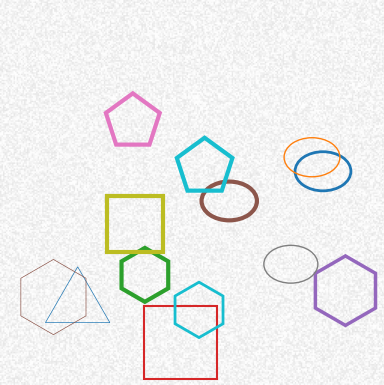[{"shape": "oval", "thickness": 2, "radius": 0.36, "center": [0.839, 0.555]}, {"shape": "triangle", "thickness": 0.5, "radius": 0.48, "center": [0.202, 0.21]}, {"shape": "oval", "thickness": 1, "radius": 0.36, "center": [0.81, 0.592]}, {"shape": "hexagon", "thickness": 3, "radius": 0.35, "center": [0.376, 0.286]}, {"shape": "square", "thickness": 1.5, "radius": 0.48, "center": [0.469, 0.11]}, {"shape": "hexagon", "thickness": 2.5, "radius": 0.45, "center": [0.897, 0.245]}, {"shape": "oval", "thickness": 3, "radius": 0.36, "center": [0.595, 0.478]}, {"shape": "hexagon", "thickness": 0.5, "radius": 0.49, "center": [0.139, 0.228]}, {"shape": "pentagon", "thickness": 3, "radius": 0.37, "center": [0.345, 0.684]}, {"shape": "oval", "thickness": 1, "radius": 0.35, "center": [0.755, 0.314]}, {"shape": "square", "thickness": 3, "radius": 0.36, "center": [0.352, 0.419]}, {"shape": "pentagon", "thickness": 3, "radius": 0.38, "center": [0.532, 0.566]}, {"shape": "hexagon", "thickness": 2, "radius": 0.36, "center": [0.517, 0.195]}]